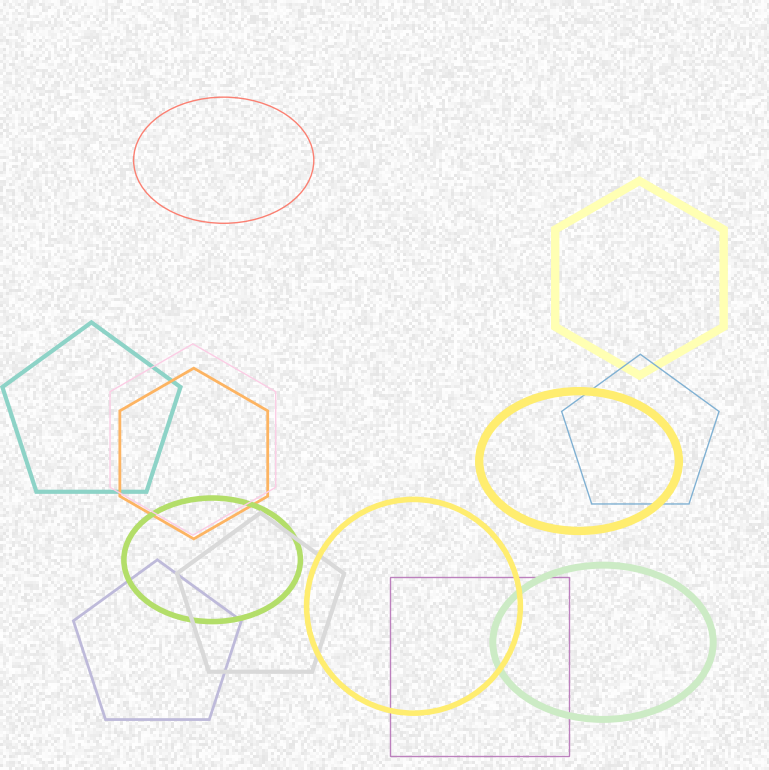[{"shape": "pentagon", "thickness": 1.5, "radius": 0.61, "center": [0.119, 0.46]}, {"shape": "hexagon", "thickness": 3, "radius": 0.63, "center": [0.83, 0.639]}, {"shape": "pentagon", "thickness": 1, "radius": 0.57, "center": [0.204, 0.158]}, {"shape": "oval", "thickness": 0.5, "radius": 0.59, "center": [0.291, 0.792]}, {"shape": "pentagon", "thickness": 0.5, "radius": 0.54, "center": [0.832, 0.432]}, {"shape": "hexagon", "thickness": 1, "radius": 0.55, "center": [0.252, 0.411]}, {"shape": "oval", "thickness": 2, "radius": 0.57, "center": [0.276, 0.273]}, {"shape": "hexagon", "thickness": 0.5, "radius": 0.62, "center": [0.25, 0.429]}, {"shape": "pentagon", "thickness": 1.5, "radius": 0.57, "center": [0.338, 0.22]}, {"shape": "square", "thickness": 0.5, "radius": 0.58, "center": [0.623, 0.134]}, {"shape": "oval", "thickness": 2.5, "radius": 0.72, "center": [0.783, 0.166]}, {"shape": "circle", "thickness": 2, "radius": 0.69, "center": [0.537, 0.213]}, {"shape": "oval", "thickness": 3, "radius": 0.65, "center": [0.752, 0.401]}]